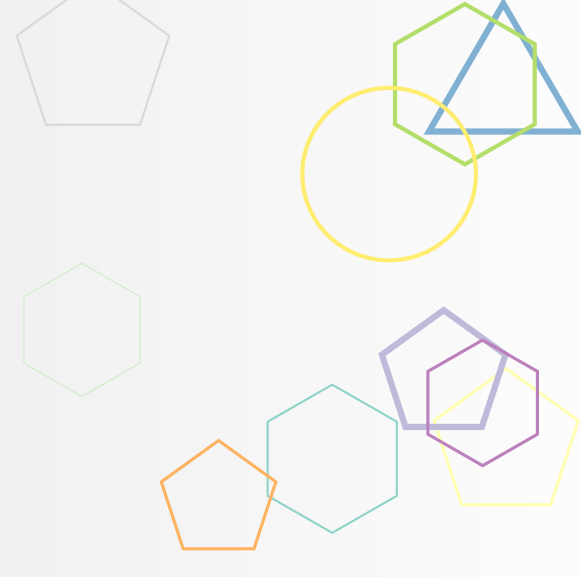[{"shape": "hexagon", "thickness": 1, "radius": 0.64, "center": [0.572, 0.205]}, {"shape": "pentagon", "thickness": 1.5, "radius": 0.65, "center": [0.871, 0.231]}, {"shape": "pentagon", "thickness": 3, "radius": 0.56, "center": [0.763, 0.35]}, {"shape": "triangle", "thickness": 3, "radius": 0.74, "center": [0.866, 0.845]}, {"shape": "pentagon", "thickness": 1.5, "radius": 0.52, "center": [0.376, 0.133]}, {"shape": "hexagon", "thickness": 2, "radius": 0.69, "center": [0.8, 0.853]}, {"shape": "pentagon", "thickness": 1, "radius": 0.69, "center": [0.16, 0.895]}, {"shape": "hexagon", "thickness": 1.5, "radius": 0.54, "center": [0.83, 0.302]}, {"shape": "hexagon", "thickness": 0.5, "radius": 0.58, "center": [0.141, 0.428]}, {"shape": "circle", "thickness": 2, "radius": 0.75, "center": [0.669, 0.698]}]